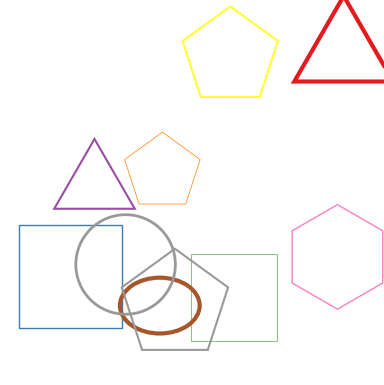[{"shape": "triangle", "thickness": 3, "radius": 0.74, "center": [0.893, 0.862]}, {"shape": "square", "thickness": 1, "radius": 0.67, "center": [0.183, 0.282]}, {"shape": "square", "thickness": 0.5, "radius": 0.56, "center": [0.609, 0.227]}, {"shape": "triangle", "thickness": 1.5, "radius": 0.6, "center": [0.245, 0.518]}, {"shape": "pentagon", "thickness": 0.5, "radius": 0.52, "center": [0.422, 0.554]}, {"shape": "pentagon", "thickness": 1.5, "radius": 0.65, "center": [0.598, 0.853]}, {"shape": "oval", "thickness": 3, "radius": 0.52, "center": [0.415, 0.206]}, {"shape": "hexagon", "thickness": 1, "radius": 0.68, "center": [0.877, 0.333]}, {"shape": "pentagon", "thickness": 1.5, "radius": 0.73, "center": [0.454, 0.209]}, {"shape": "circle", "thickness": 2, "radius": 0.65, "center": [0.326, 0.313]}]